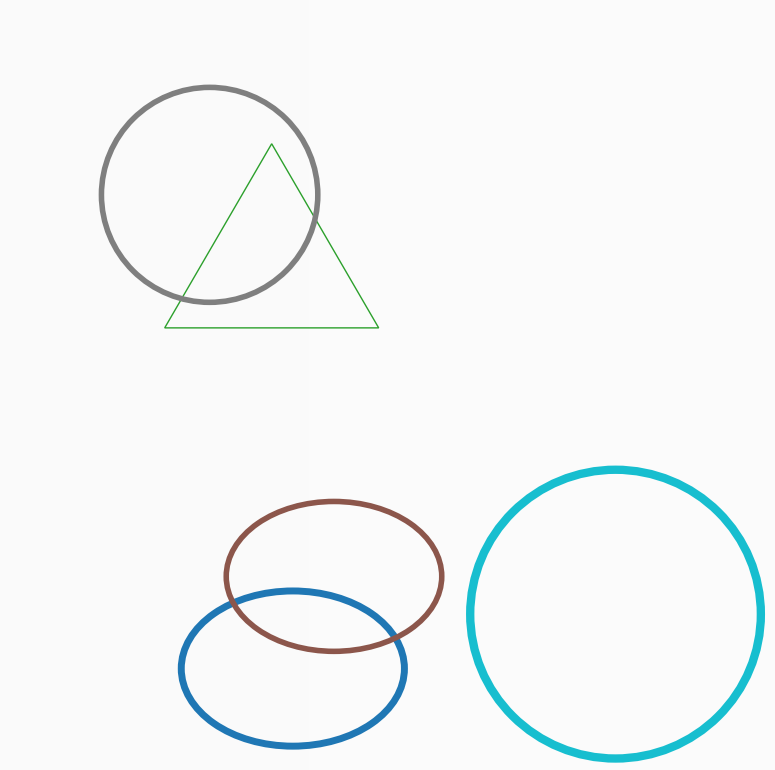[{"shape": "oval", "thickness": 2.5, "radius": 0.72, "center": [0.378, 0.132]}, {"shape": "triangle", "thickness": 0.5, "radius": 0.8, "center": [0.351, 0.654]}, {"shape": "oval", "thickness": 2, "radius": 0.7, "center": [0.431, 0.251]}, {"shape": "circle", "thickness": 2, "radius": 0.7, "center": [0.27, 0.747]}, {"shape": "circle", "thickness": 3, "radius": 0.94, "center": [0.794, 0.202]}]